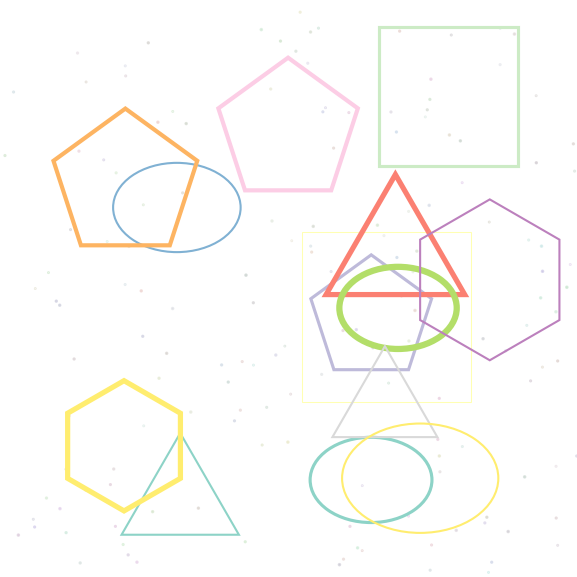[{"shape": "oval", "thickness": 1.5, "radius": 0.53, "center": [0.642, 0.168]}, {"shape": "triangle", "thickness": 1, "radius": 0.59, "center": [0.312, 0.132]}, {"shape": "square", "thickness": 0.5, "radius": 0.73, "center": [0.669, 0.45]}, {"shape": "pentagon", "thickness": 1.5, "radius": 0.55, "center": [0.643, 0.448]}, {"shape": "triangle", "thickness": 2.5, "radius": 0.69, "center": [0.685, 0.558]}, {"shape": "oval", "thickness": 1, "radius": 0.55, "center": [0.306, 0.64]}, {"shape": "pentagon", "thickness": 2, "radius": 0.65, "center": [0.217, 0.68]}, {"shape": "oval", "thickness": 3, "radius": 0.51, "center": [0.689, 0.466]}, {"shape": "pentagon", "thickness": 2, "radius": 0.63, "center": [0.499, 0.772]}, {"shape": "triangle", "thickness": 1, "radius": 0.52, "center": [0.667, 0.295]}, {"shape": "hexagon", "thickness": 1, "radius": 0.7, "center": [0.848, 0.515]}, {"shape": "square", "thickness": 1.5, "radius": 0.6, "center": [0.776, 0.832]}, {"shape": "hexagon", "thickness": 2.5, "radius": 0.56, "center": [0.215, 0.227]}, {"shape": "oval", "thickness": 1, "radius": 0.68, "center": [0.728, 0.171]}]